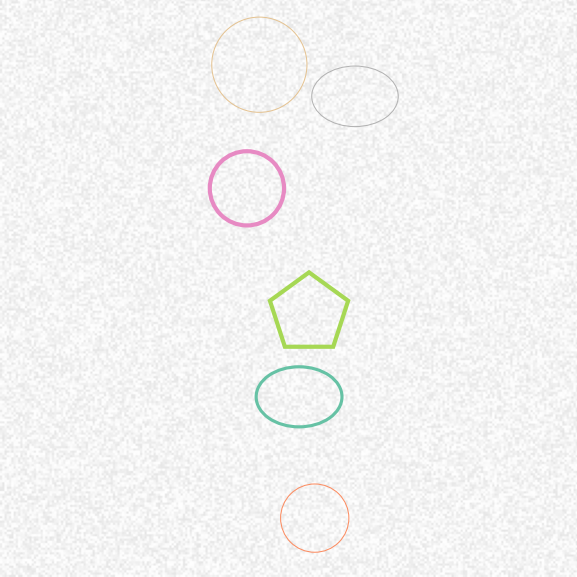[{"shape": "oval", "thickness": 1.5, "radius": 0.37, "center": [0.518, 0.312]}, {"shape": "circle", "thickness": 0.5, "radius": 0.3, "center": [0.545, 0.102]}, {"shape": "circle", "thickness": 2, "radius": 0.32, "center": [0.428, 0.673]}, {"shape": "pentagon", "thickness": 2, "radius": 0.36, "center": [0.535, 0.456]}, {"shape": "circle", "thickness": 0.5, "radius": 0.41, "center": [0.449, 0.887]}, {"shape": "oval", "thickness": 0.5, "radius": 0.37, "center": [0.615, 0.832]}]